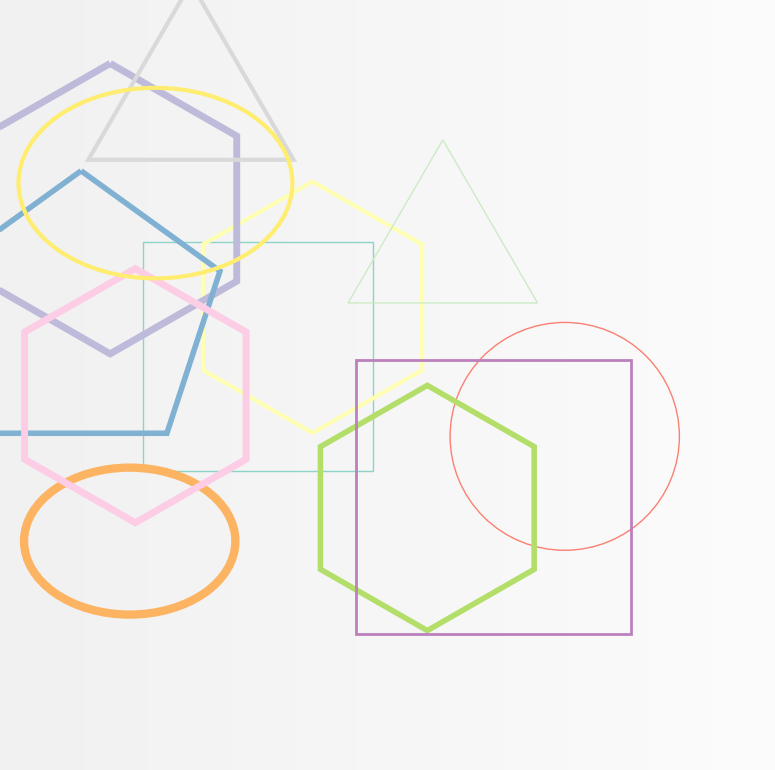[{"shape": "square", "thickness": 0.5, "radius": 0.74, "center": [0.333, 0.537]}, {"shape": "hexagon", "thickness": 1.5, "radius": 0.82, "center": [0.403, 0.601]}, {"shape": "hexagon", "thickness": 2.5, "radius": 0.94, "center": [0.142, 0.729]}, {"shape": "circle", "thickness": 0.5, "radius": 0.74, "center": [0.729, 0.433]}, {"shape": "pentagon", "thickness": 2, "radius": 0.94, "center": [0.105, 0.59]}, {"shape": "oval", "thickness": 3, "radius": 0.68, "center": [0.167, 0.297]}, {"shape": "hexagon", "thickness": 2, "radius": 0.8, "center": [0.551, 0.34]}, {"shape": "hexagon", "thickness": 2.5, "radius": 0.83, "center": [0.175, 0.486]}, {"shape": "triangle", "thickness": 1.5, "radius": 0.76, "center": [0.246, 0.869]}, {"shape": "square", "thickness": 1, "radius": 0.89, "center": [0.637, 0.354]}, {"shape": "triangle", "thickness": 0.5, "radius": 0.71, "center": [0.571, 0.677]}, {"shape": "oval", "thickness": 1.5, "radius": 0.88, "center": [0.201, 0.762]}]